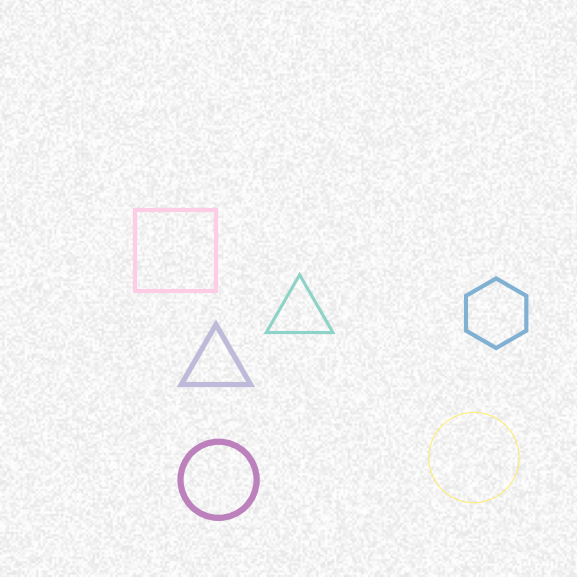[{"shape": "triangle", "thickness": 1.5, "radius": 0.33, "center": [0.519, 0.457]}, {"shape": "triangle", "thickness": 2.5, "radius": 0.35, "center": [0.374, 0.368]}, {"shape": "hexagon", "thickness": 2, "radius": 0.3, "center": [0.859, 0.457]}, {"shape": "square", "thickness": 2, "radius": 0.35, "center": [0.305, 0.566]}, {"shape": "circle", "thickness": 3, "radius": 0.33, "center": [0.378, 0.168]}, {"shape": "circle", "thickness": 0.5, "radius": 0.39, "center": [0.821, 0.207]}]